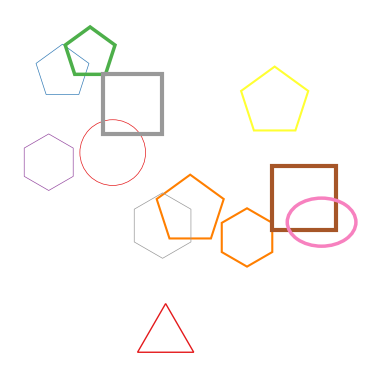[{"shape": "triangle", "thickness": 1, "radius": 0.42, "center": [0.43, 0.127]}, {"shape": "circle", "thickness": 0.5, "radius": 0.43, "center": [0.293, 0.604]}, {"shape": "pentagon", "thickness": 0.5, "radius": 0.36, "center": [0.162, 0.813]}, {"shape": "pentagon", "thickness": 2.5, "radius": 0.34, "center": [0.234, 0.862]}, {"shape": "hexagon", "thickness": 0.5, "radius": 0.37, "center": [0.127, 0.579]}, {"shape": "pentagon", "thickness": 1.5, "radius": 0.46, "center": [0.494, 0.455]}, {"shape": "hexagon", "thickness": 1.5, "radius": 0.38, "center": [0.642, 0.383]}, {"shape": "pentagon", "thickness": 1.5, "radius": 0.46, "center": [0.713, 0.735]}, {"shape": "square", "thickness": 3, "radius": 0.42, "center": [0.791, 0.485]}, {"shape": "oval", "thickness": 2.5, "radius": 0.45, "center": [0.835, 0.423]}, {"shape": "hexagon", "thickness": 0.5, "radius": 0.43, "center": [0.422, 0.414]}, {"shape": "square", "thickness": 3, "radius": 0.39, "center": [0.344, 0.731]}]